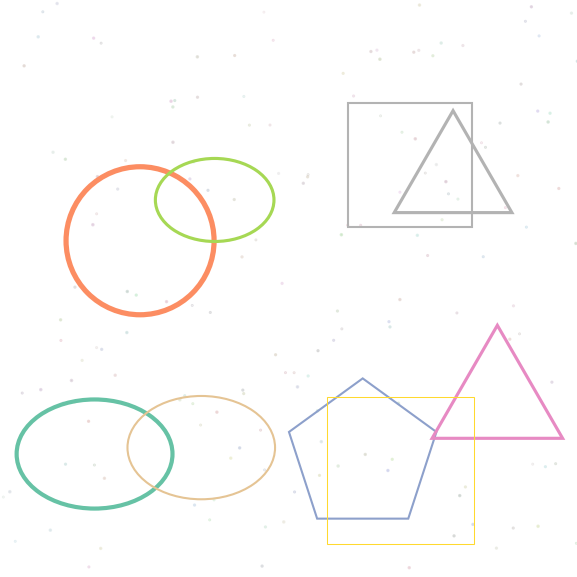[{"shape": "oval", "thickness": 2, "radius": 0.67, "center": [0.164, 0.213]}, {"shape": "circle", "thickness": 2.5, "radius": 0.64, "center": [0.243, 0.582]}, {"shape": "pentagon", "thickness": 1, "radius": 0.67, "center": [0.628, 0.21]}, {"shape": "triangle", "thickness": 1.5, "radius": 0.65, "center": [0.861, 0.305]}, {"shape": "oval", "thickness": 1.5, "radius": 0.51, "center": [0.372, 0.653]}, {"shape": "square", "thickness": 0.5, "radius": 0.64, "center": [0.694, 0.185]}, {"shape": "oval", "thickness": 1, "radius": 0.64, "center": [0.349, 0.224]}, {"shape": "triangle", "thickness": 1.5, "radius": 0.59, "center": [0.785, 0.69]}, {"shape": "square", "thickness": 1, "radius": 0.54, "center": [0.709, 0.714]}]